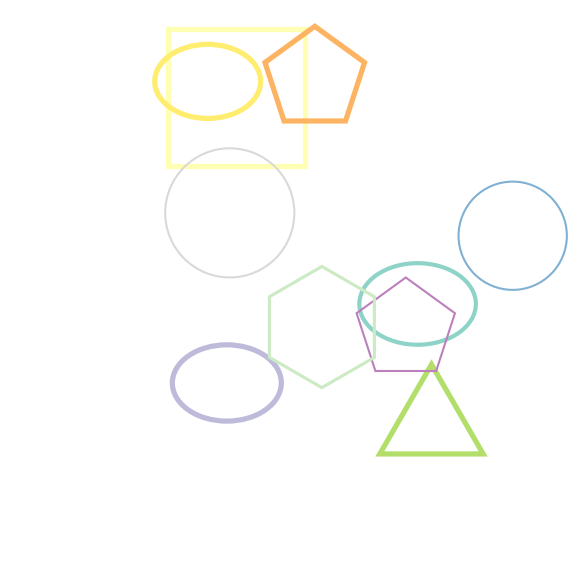[{"shape": "oval", "thickness": 2, "radius": 0.5, "center": [0.723, 0.473]}, {"shape": "square", "thickness": 2.5, "radius": 0.59, "center": [0.41, 0.83]}, {"shape": "oval", "thickness": 2.5, "radius": 0.47, "center": [0.393, 0.336]}, {"shape": "circle", "thickness": 1, "radius": 0.47, "center": [0.888, 0.591]}, {"shape": "pentagon", "thickness": 2.5, "radius": 0.45, "center": [0.545, 0.863]}, {"shape": "triangle", "thickness": 2.5, "radius": 0.52, "center": [0.747, 0.265]}, {"shape": "circle", "thickness": 1, "radius": 0.56, "center": [0.398, 0.631]}, {"shape": "pentagon", "thickness": 1, "radius": 0.45, "center": [0.703, 0.429]}, {"shape": "hexagon", "thickness": 1.5, "radius": 0.52, "center": [0.557, 0.433]}, {"shape": "oval", "thickness": 2.5, "radius": 0.46, "center": [0.36, 0.858]}]